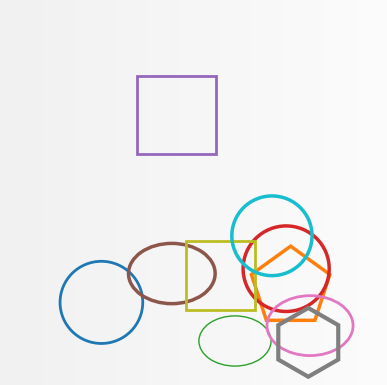[{"shape": "circle", "thickness": 2, "radius": 0.53, "center": [0.262, 0.215]}, {"shape": "pentagon", "thickness": 2.5, "radius": 0.53, "center": [0.75, 0.254]}, {"shape": "oval", "thickness": 1, "radius": 0.47, "center": [0.606, 0.114]}, {"shape": "circle", "thickness": 2.5, "radius": 0.56, "center": [0.738, 0.302]}, {"shape": "square", "thickness": 2, "radius": 0.5, "center": [0.456, 0.702]}, {"shape": "oval", "thickness": 2.5, "radius": 0.56, "center": [0.443, 0.29]}, {"shape": "oval", "thickness": 2, "radius": 0.56, "center": [0.8, 0.154]}, {"shape": "hexagon", "thickness": 3, "radius": 0.45, "center": [0.796, 0.111]}, {"shape": "square", "thickness": 2, "radius": 0.45, "center": [0.569, 0.284]}, {"shape": "circle", "thickness": 2.5, "radius": 0.52, "center": [0.702, 0.388]}]